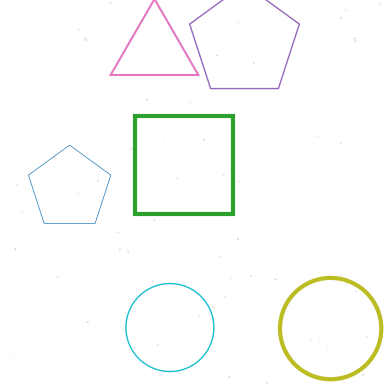[{"shape": "pentagon", "thickness": 0.5, "radius": 0.56, "center": [0.181, 0.51]}, {"shape": "square", "thickness": 3, "radius": 0.64, "center": [0.478, 0.571]}, {"shape": "pentagon", "thickness": 1, "radius": 0.75, "center": [0.635, 0.891]}, {"shape": "triangle", "thickness": 1.5, "radius": 0.66, "center": [0.401, 0.871]}, {"shape": "circle", "thickness": 3, "radius": 0.66, "center": [0.859, 0.147]}, {"shape": "circle", "thickness": 1, "radius": 0.57, "center": [0.441, 0.149]}]